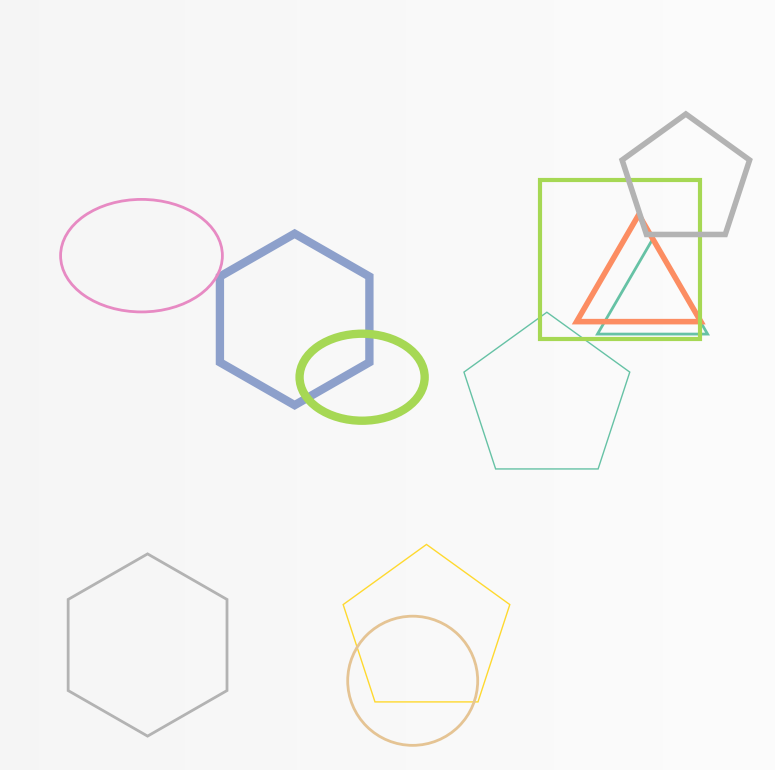[{"shape": "pentagon", "thickness": 0.5, "radius": 0.56, "center": [0.706, 0.482]}, {"shape": "triangle", "thickness": 1, "radius": 0.41, "center": [0.842, 0.607]}, {"shape": "triangle", "thickness": 2, "radius": 0.46, "center": [0.824, 0.629]}, {"shape": "hexagon", "thickness": 3, "radius": 0.56, "center": [0.38, 0.585]}, {"shape": "oval", "thickness": 1, "radius": 0.52, "center": [0.183, 0.668]}, {"shape": "oval", "thickness": 3, "radius": 0.4, "center": [0.467, 0.51]}, {"shape": "square", "thickness": 1.5, "radius": 0.52, "center": [0.8, 0.663]}, {"shape": "pentagon", "thickness": 0.5, "radius": 0.57, "center": [0.55, 0.18]}, {"shape": "circle", "thickness": 1, "radius": 0.42, "center": [0.533, 0.116]}, {"shape": "pentagon", "thickness": 2, "radius": 0.43, "center": [0.885, 0.765]}, {"shape": "hexagon", "thickness": 1, "radius": 0.59, "center": [0.19, 0.162]}]